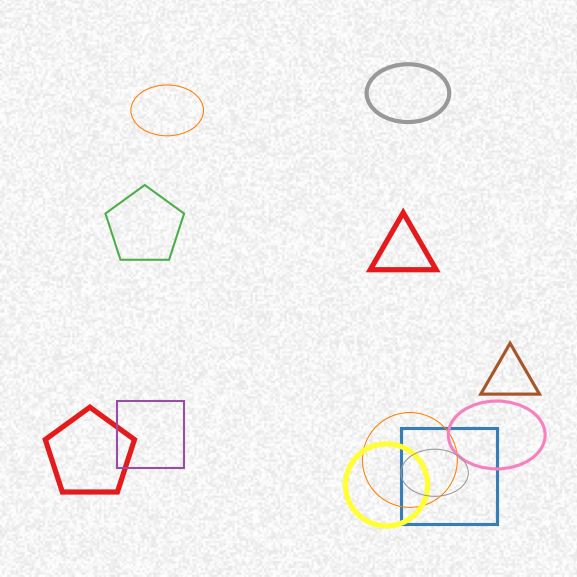[{"shape": "triangle", "thickness": 2.5, "radius": 0.33, "center": [0.698, 0.565]}, {"shape": "pentagon", "thickness": 2.5, "radius": 0.41, "center": [0.156, 0.213]}, {"shape": "square", "thickness": 1.5, "radius": 0.41, "center": [0.778, 0.175]}, {"shape": "pentagon", "thickness": 1, "radius": 0.36, "center": [0.251, 0.607]}, {"shape": "square", "thickness": 1, "radius": 0.29, "center": [0.26, 0.246]}, {"shape": "oval", "thickness": 0.5, "radius": 0.31, "center": [0.29, 0.808]}, {"shape": "circle", "thickness": 0.5, "radius": 0.41, "center": [0.71, 0.203]}, {"shape": "circle", "thickness": 2.5, "radius": 0.36, "center": [0.669, 0.159]}, {"shape": "triangle", "thickness": 1.5, "radius": 0.29, "center": [0.883, 0.346]}, {"shape": "oval", "thickness": 1.5, "radius": 0.42, "center": [0.86, 0.246]}, {"shape": "oval", "thickness": 2, "radius": 0.36, "center": [0.706, 0.838]}, {"shape": "oval", "thickness": 0.5, "radius": 0.29, "center": [0.753, 0.18]}]